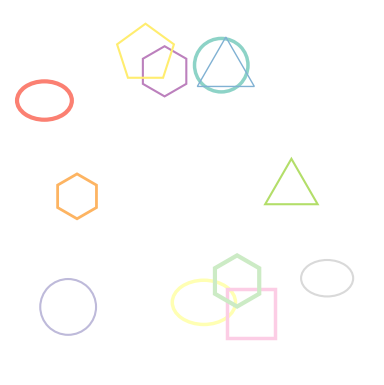[{"shape": "circle", "thickness": 2.5, "radius": 0.35, "center": [0.575, 0.831]}, {"shape": "oval", "thickness": 2.5, "radius": 0.41, "center": [0.53, 0.215]}, {"shape": "circle", "thickness": 1.5, "radius": 0.36, "center": [0.177, 0.203]}, {"shape": "oval", "thickness": 3, "radius": 0.36, "center": [0.115, 0.739]}, {"shape": "triangle", "thickness": 1, "radius": 0.43, "center": [0.587, 0.818]}, {"shape": "hexagon", "thickness": 2, "radius": 0.29, "center": [0.2, 0.49]}, {"shape": "triangle", "thickness": 1.5, "radius": 0.39, "center": [0.757, 0.509]}, {"shape": "square", "thickness": 2.5, "radius": 0.31, "center": [0.652, 0.185]}, {"shape": "oval", "thickness": 1.5, "radius": 0.34, "center": [0.85, 0.277]}, {"shape": "hexagon", "thickness": 1.5, "radius": 0.33, "center": [0.428, 0.815]}, {"shape": "hexagon", "thickness": 3, "radius": 0.33, "center": [0.616, 0.27]}, {"shape": "pentagon", "thickness": 1.5, "radius": 0.39, "center": [0.378, 0.861]}]